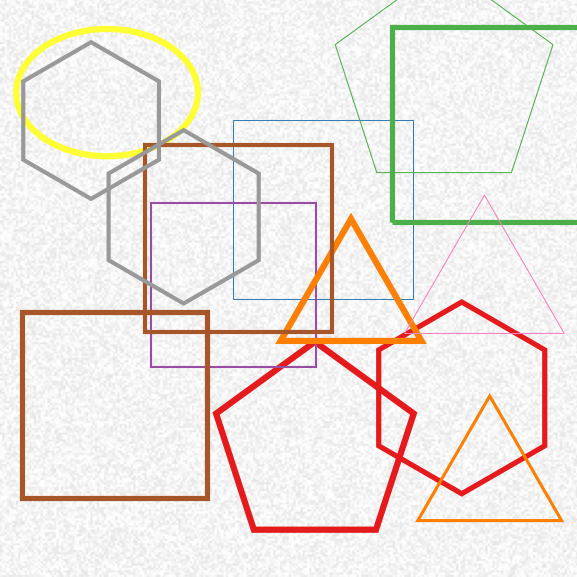[{"shape": "hexagon", "thickness": 2.5, "radius": 0.83, "center": [0.8, 0.31]}, {"shape": "pentagon", "thickness": 3, "radius": 0.9, "center": [0.545, 0.227]}, {"shape": "square", "thickness": 0.5, "radius": 0.78, "center": [0.56, 0.637]}, {"shape": "square", "thickness": 2.5, "radius": 0.84, "center": [0.848, 0.784]}, {"shape": "pentagon", "thickness": 0.5, "radius": 0.99, "center": [0.769, 0.861]}, {"shape": "square", "thickness": 1, "radius": 0.71, "center": [0.404, 0.506]}, {"shape": "triangle", "thickness": 1.5, "radius": 0.72, "center": [0.848, 0.17]}, {"shape": "triangle", "thickness": 3, "radius": 0.7, "center": [0.608, 0.479]}, {"shape": "oval", "thickness": 3, "radius": 0.79, "center": [0.185, 0.839]}, {"shape": "square", "thickness": 2.5, "radius": 0.8, "center": [0.199, 0.298]}, {"shape": "square", "thickness": 2, "radius": 0.81, "center": [0.414, 0.586]}, {"shape": "triangle", "thickness": 0.5, "radius": 0.8, "center": [0.839, 0.502]}, {"shape": "hexagon", "thickness": 2, "radius": 0.68, "center": [0.158, 0.79]}, {"shape": "hexagon", "thickness": 2, "radius": 0.75, "center": [0.318, 0.624]}]